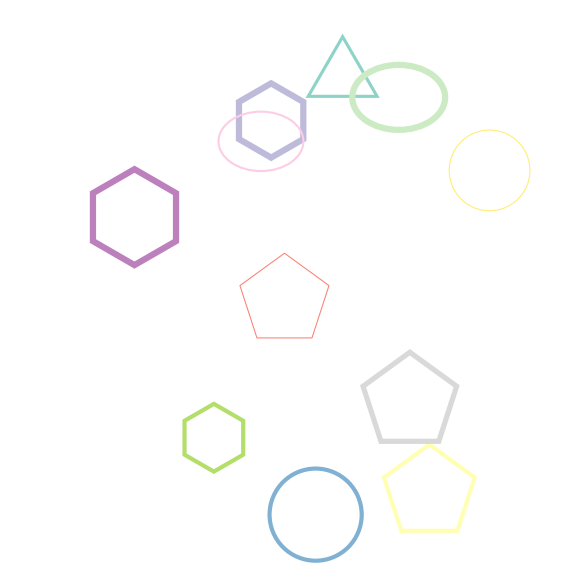[{"shape": "triangle", "thickness": 1.5, "radius": 0.34, "center": [0.593, 0.867]}, {"shape": "pentagon", "thickness": 2, "radius": 0.41, "center": [0.743, 0.147]}, {"shape": "hexagon", "thickness": 3, "radius": 0.32, "center": [0.47, 0.79]}, {"shape": "pentagon", "thickness": 0.5, "radius": 0.41, "center": [0.493, 0.48]}, {"shape": "circle", "thickness": 2, "radius": 0.4, "center": [0.547, 0.108]}, {"shape": "hexagon", "thickness": 2, "radius": 0.29, "center": [0.37, 0.241]}, {"shape": "oval", "thickness": 1, "radius": 0.37, "center": [0.452, 0.754]}, {"shape": "pentagon", "thickness": 2.5, "radius": 0.43, "center": [0.71, 0.304]}, {"shape": "hexagon", "thickness": 3, "radius": 0.42, "center": [0.233, 0.623]}, {"shape": "oval", "thickness": 3, "radius": 0.4, "center": [0.69, 0.831]}, {"shape": "circle", "thickness": 0.5, "radius": 0.35, "center": [0.848, 0.704]}]